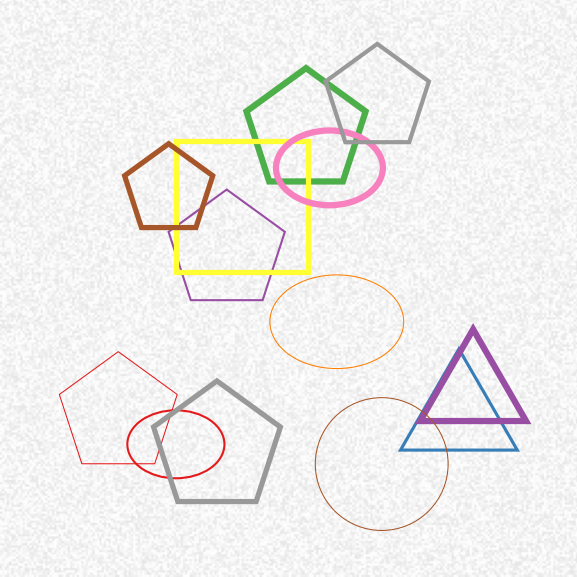[{"shape": "pentagon", "thickness": 0.5, "radius": 0.54, "center": [0.205, 0.283]}, {"shape": "oval", "thickness": 1, "radius": 0.42, "center": [0.305, 0.23]}, {"shape": "triangle", "thickness": 1.5, "radius": 0.58, "center": [0.795, 0.278]}, {"shape": "pentagon", "thickness": 3, "radius": 0.54, "center": [0.53, 0.773]}, {"shape": "pentagon", "thickness": 1, "radius": 0.53, "center": [0.393, 0.565]}, {"shape": "triangle", "thickness": 3, "radius": 0.53, "center": [0.819, 0.323]}, {"shape": "oval", "thickness": 0.5, "radius": 0.58, "center": [0.583, 0.442]}, {"shape": "square", "thickness": 2.5, "radius": 0.57, "center": [0.42, 0.642]}, {"shape": "pentagon", "thickness": 2.5, "radius": 0.4, "center": [0.292, 0.67]}, {"shape": "circle", "thickness": 0.5, "radius": 0.58, "center": [0.661, 0.196]}, {"shape": "oval", "thickness": 3, "radius": 0.46, "center": [0.57, 0.708]}, {"shape": "pentagon", "thickness": 2.5, "radius": 0.58, "center": [0.376, 0.224]}, {"shape": "pentagon", "thickness": 2, "radius": 0.47, "center": [0.653, 0.829]}]